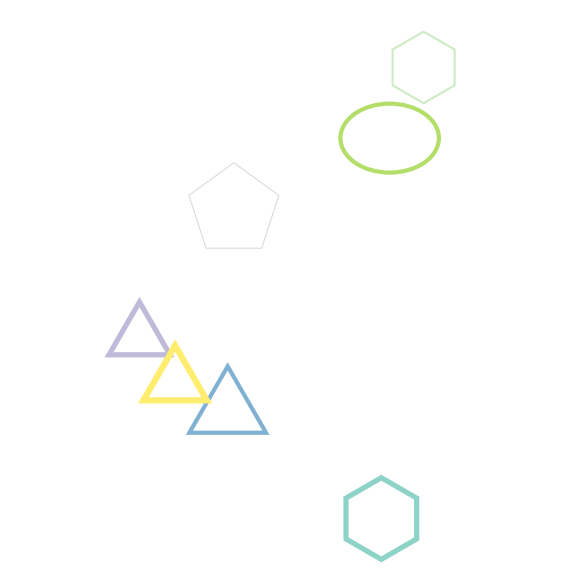[{"shape": "hexagon", "thickness": 2.5, "radius": 0.35, "center": [0.66, 0.101]}, {"shape": "triangle", "thickness": 2.5, "radius": 0.3, "center": [0.242, 0.415]}, {"shape": "triangle", "thickness": 2, "radius": 0.38, "center": [0.394, 0.288]}, {"shape": "oval", "thickness": 2, "radius": 0.43, "center": [0.675, 0.76]}, {"shape": "pentagon", "thickness": 0.5, "radius": 0.41, "center": [0.405, 0.636]}, {"shape": "hexagon", "thickness": 1, "radius": 0.31, "center": [0.734, 0.882]}, {"shape": "triangle", "thickness": 3, "radius": 0.32, "center": [0.303, 0.338]}]